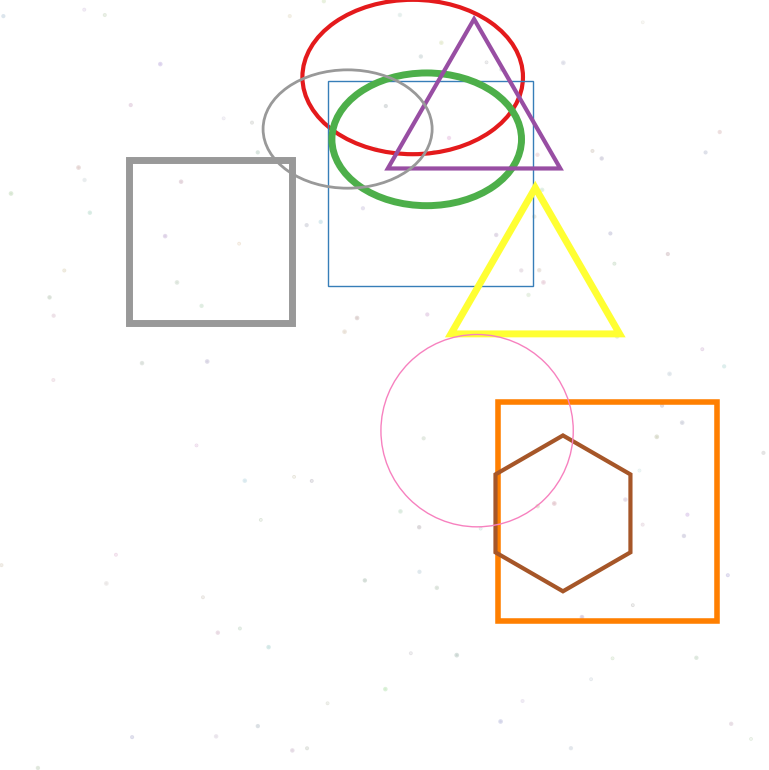[{"shape": "oval", "thickness": 1.5, "radius": 0.72, "center": [0.536, 0.9]}, {"shape": "square", "thickness": 0.5, "radius": 0.67, "center": [0.559, 0.761]}, {"shape": "oval", "thickness": 2.5, "radius": 0.62, "center": [0.554, 0.819]}, {"shape": "triangle", "thickness": 1.5, "radius": 0.65, "center": [0.616, 0.846]}, {"shape": "square", "thickness": 2, "radius": 0.71, "center": [0.789, 0.336]}, {"shape": "triangle", "thickness": 2.5, "radius": 0.63, "center": [0.695, 0.63]}, {"shape": "hexagon", "thickness": 1.5, "radius": 0.51, "center": [0.731, 0.333]}, {"shape": "circle", "thickness": 0.5, "radius": 0.62, "center": [0.62, 0.441]}, {"shape": "square", "thickness": 2.5, "radius": 0.53, "center": [0.273, 0.686]}, {"shape": "oval", "thickness": 1, "radius": 0.55, "center": [0.451, 0.832]}]